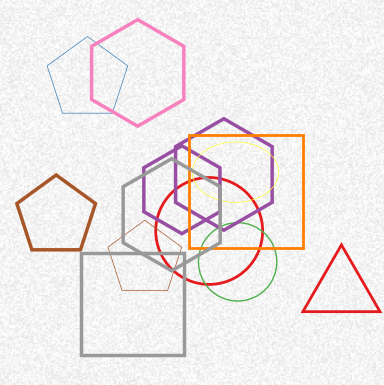[{"shape": "circle", "thickness": 2, "radius": 0.69, "center": [0.543, 0.4]}, {"shape": "triangle", "thickness": 2, "radius": 0.58, "center": [0.887, 0.248]}, {"shape": "pentagon", "thickness": 0.5, "radius": 0.55, "center": [0.227, 0.795]}, {"shape": "circle", "thickness": 1, "radius": 0.51, "center": [0.617, 0.32]}, {"shape": "hexagon", "thickness": 2.5, "radius": 0.57, "center": [0.472, 0.507]}, {"shape": "hexagon", "thickness": 2.5, "radius": 0.72, "center": [0.581, 0.547]}, {"shape": "square", "thickness": 2, "radius": 0.74, "center": [0.639, 0.502]}, {"shape": "oval", "thickness": 0.5, "radius": 0.56, "center": [0.612, 0.553]}, {"shape": "pentagon", "thickness": 0.5, "radius": 0.5, "center": [0.376, 0.327]}, {"shape": "pentagon", "thickness": 2.5, "radius": 0.54, "center": [0.146, 0.438]}, {"shape": "hexagon", "thickness": 2.5, "radius": 0.69, "center": [0.358, 0.811]}, {"shape": "square", "thickness": 2.5, "radius": 0.67, "center": [0.344, 0.21]}, {"shape": "hexagon", "thickness": 2.5, "radius": 0.73, "center": [0.446, 0.442]}]